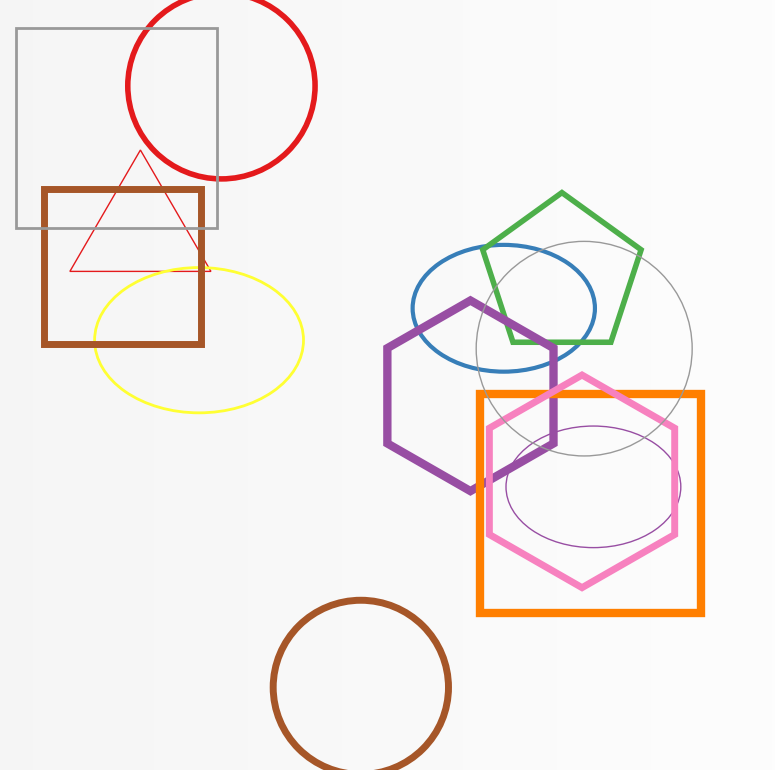[{"shape": "circle", "thickness": 2, "radius": 0.6, "center": [0.286, 0.888]}, {"shape": "triangle", "thickness": 0.5, "radius": 0.53, "center": [0.181, 0.7]}, {"shape": "oval", "thickness": 1.5, "radius": 0.59, "center": [0.65, 0.6]}, {"shape": "pentagon", "thickness": 2, "radius": 0.54, "center": [0.725, 0.642]}, {"shape": "hexagon", "thickness": 3, "radius": 0.62, "center": [0.607, 0.486]}, {"shape": "oval", "thickness": 0.5, "radius": 0.56, "center": [0.766, 0.368]}, {"shape": "square", "thickness": 3, "radius": 0.71, "center": [0.762, 0.346]}, {"shape": "oval", "thickness": 1, "radius": 0.67, "center": [0.257, 0.558]}, {"shape": "square", "thickness": 2.5, "radius": 0.51, "center": [0.158, 0.654]}, {"shape": "circle", "thickness": 2.5, "radius": 0.57, "center": [0.466, 0.107]}, {"shape": "hexagon", "thickness": 2.5, "radius": 0.69, "center": [0.751, 0.375]}, {"shape": "circle", "thickness": 0.5, "radius": 0.7, "center": [0.754, 0.547]}, {"shape": "square", "thickness": 1, "radius": 0.65, "center": [0.15, 0.834]}]